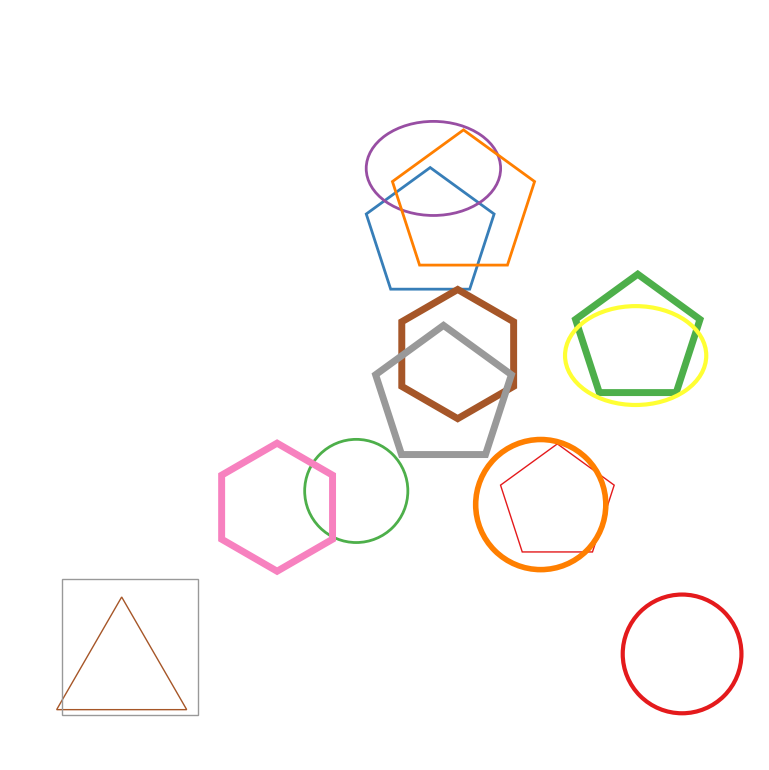[{"shape": "pentagon", "thickness": 0.5, "radius": 0.39, "center": [0.724, 0.346]}, {"shape": "circle", "thickness": 1.5, "radius": 0.39, "center": [0.886, 0.151]}, {"shape": "pentagon", "thickness": 1, "radius": 0.44, "center": [0.559, 0.695]}, {"shape": "pentagon", "thickness": 2.5, "radius": 0.42, "center": [0.828, 0.559]}, {"shape": "circle", "thickness": 1, "radius": 0.33, "center": [0.463, 0.362]}, {"shape": "oval", "thickness": 1, "radius": 0.44, "center": [0.563, 0.781]}, {"shape": "circle", "thickness": 2, "radius": 0.42, "center": [0.702, 0.345]}, {"shape": "pentagon", "thickness": 1, "radius": 0.49, "center": [0.602, 0.734]}, {"shape": "oval", "thickness": 1.5, "radius": 0.46, "center": [0.826, 0.538]}, {"shape": "hexagon", "thickness": 2.5, "radius": 0.42, "center": [0.594, 0.54]}, {"shape": "triangle", "thickness": 0.5, "radius": 0.49, "center": [0.158, 0.127]}, {"shape": "hexagon", "thickness": 2.5, "radius": 0.42, "center": [0.36, 0.341]}, {"shape": "pentagon", "thickness": 2.5, "radius": 0.46, "center": [0.576, 0.485]}, {"shape": "square", "thickness": 0.5, "radius": 0.44, "center": [0.169, 0.16]}]